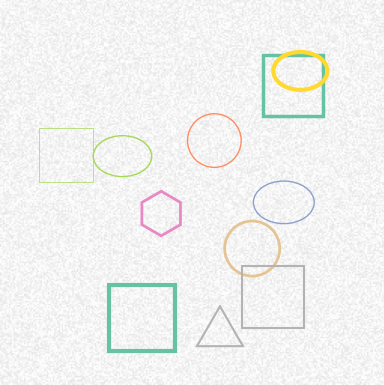[{"shape": "square", "thickness": 2.5, "radius": 0.39, "center": [0.761, 0.778]}, {"shape": "square", "thickness": 3, "radius": 0.43, "center": [0.369, 0.175]}, {"shape": "circle", "thickness": 1, "radius": 0.35, "center": [0.557, 0.635]}, {"shape": "oval", "thickness": 1, "radius": 0.39, "center": [0.737, 0.474]}, {"shape": "hexagon", "thickness": 2, "radius": 0.29, "center": [0.419, 0.445]}, {"shape": "oval", "thickness": 1, "radius": 0.38, "center": [0.318, 0.594]}, {"shape": "square", "thickness": 0.5, "radius": 0.35, "center": [0.171, 0.598]}, {"shape": "oval", "thickness": 3, "radius": 0.35, "center": [0.78, 0.816]}, {"shape": "circle", "thickness": 2, "radius": 0.36, "center": [0.655, 0.354]}, {"shape": "square", "thickness": 1.5, "radius": 0.4, "center": [0.71, 0.229]}, {"shape": "triangle", "thickness": 1.5, "radius": 0.34, "center": [0.571, 0.135]}]